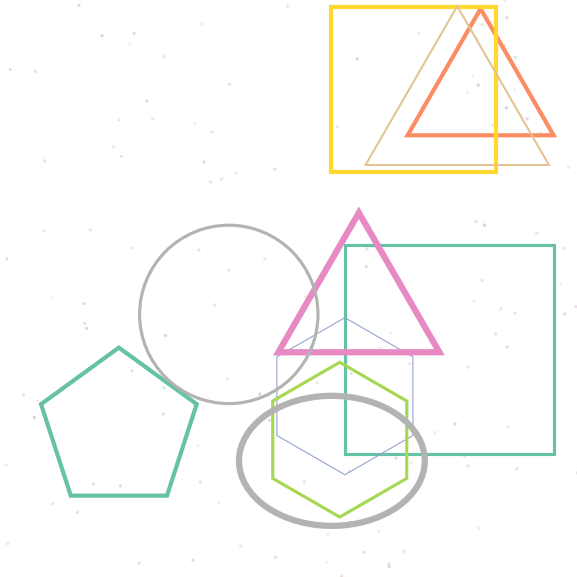[{"shape": "square", "thickness": 1.5, "radius": 0.9, "center": [0.778, 0.394]}, {"shape": "pentagon", "thickness": 2, "radius": 0.71, "center": [0.206, 0.256]}, {"shape": "triangle", "thickness": 2, "radius": 0.73, "center": [0.832, 0.838]}, {"shape": "hexagon", "thickness": 0.5, "radius": 0.68, "center": [0.597, 0.313]}, {"shape": "triangle", "thickness": 3, "radius": 0.81, "center": [0.621, 0.47]}, {"shape": "hexagon", "thickness": 1.5, "radius": 0.67, "center": [0.588, 0.238]}, {"shape": "square", "thickness": 2, "radius": 0.72, "center": [0.716, 0.844]}, {"shape": "triangle", "thickness": 1, "radius": 0.92, "center": [0.792, 0.805]}, {"shape": "oval", "thickness": 3, "radius": 0.8, "center": [0.575, 0.201]}, {"shape": "circle", "thickness": 1.5, "radius": 0.77, "center": [0.396, 0.455]}]